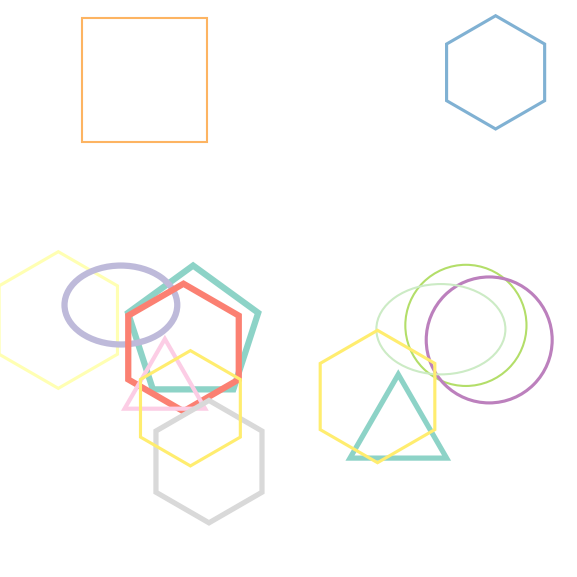[{"shape": "triangle", "thickness": 2.5, "radius": 0.48, "center": [0.69, 0.254]}, {"shape": "pentagon", "thickness": 3, "radius": 0.59, "center": [0.334, 0.421]}, {"shape": "hexagon", "thickness": 1.5, "radius": 0.59, "center": [0.101, 0.445]}, {"shape": "oval", "thickness": 3, "radius": 0.49, "center": [0.209, 0.471]}, {"shape": "hexagon", "thickness": 3, "radius": 0.55, "center": [0.318, 0.397]}, {"shape": "hexagon", "thickness": 1.5, "radius": 0.49, "center": [0.858, 0.874]}, {"shape": "square", "thickness": 1, "radius": 0.54, "center": [0.25, 0.861]}, {"shape": "circle", "thickness": 1, "radius": 0.52, "center": [0.807, 0.436]}, {"shape": "triangle", "thickness": 2, "radius": 0.4, "center": [0.285, 0.332]}, {"shape": "hexagon", "thickness": 2.5, "radius": 0.53, "center": [0.362, 0.2]}, {"shape": "circle", "thickness": 1.5, "radius": 0.55, "center": [0.847, 0.411]}, {"shape": "oval", "thickness": 1, "radius": 0.56, "center": [0.763, 0.429]}, {"shape": "hexagon", "thickness": 1.5, "radius": 0.57, "center": [0.654, 0.313]}, {"shape": "hexagon", "thickness": 1.5, "radius": 0.5, "center": [0.33, 0.292]}]